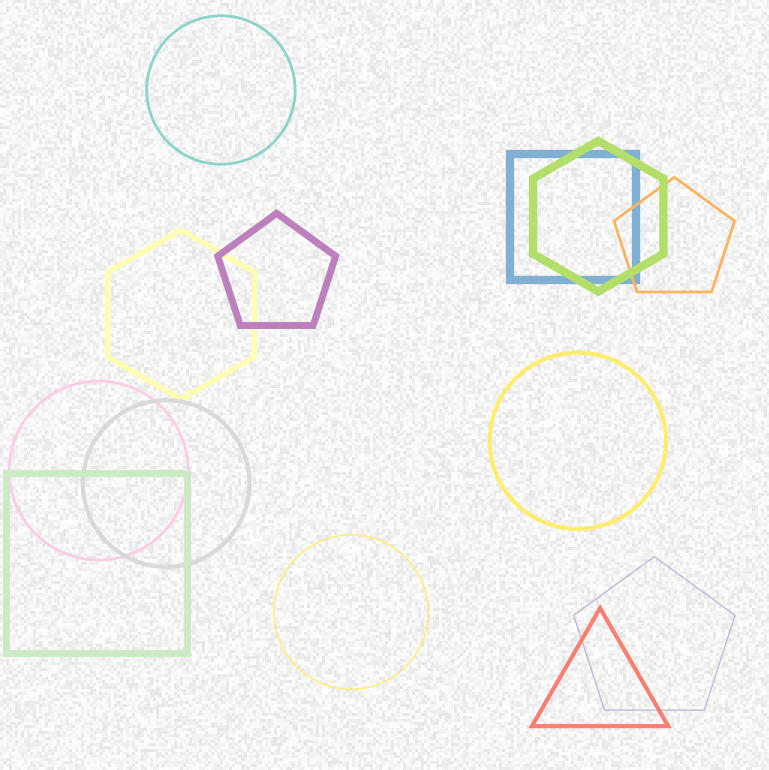[{"shape": "circle", "thickness": 1, "radius": 0.48, "center": [0.287, 0.883]}, {"shape": "hexagon", "thickness": 2, "radius": 0.55, "center": [0.235, 0.591]}, {"shape": "pentagon", "thickness": 0.5, "radius": 0.55, "center": [0.85, 0.167]}, {"shape": "triangle", "thickness": 1.5, "radius": 0.51, "center": [0.779, 0.108]}, {"shape": "square", "thickness": 3, "radius": 0.41, "center": [0.745, 0.718]}, {"shape": "pentagon", "thickness": 1, "radius": 0.41, "center": [0.876, 0.687]}, {"shape": "hexagon", "thickness": 3, "radius": 0.49, "center": [0.777, 0.719]}, {"shape": "circle", "thickness": 1, "radius": 0.58, "center": [0.128, 0.389]}, {"shape": "circle", "thickness": 1.5, "radius": 0.54, "center": [0.216, 0.372]}, {"shape": "pentagon", "thickness": 2.5, "radius": 0.4, "center": [0.359, 0.642]}, {"shape": "square", "thickness": 2.5, "radius": 0.59, "center": [0.125, 0.269]}, {"shape": "circle", "thickness": 0.5, "radius": 0.5, "center": [0.456, 0.205]}, {"shape": "circle", "thickness": 1.5, "radius": 0.57, "center": [0.75, 0.428]}]